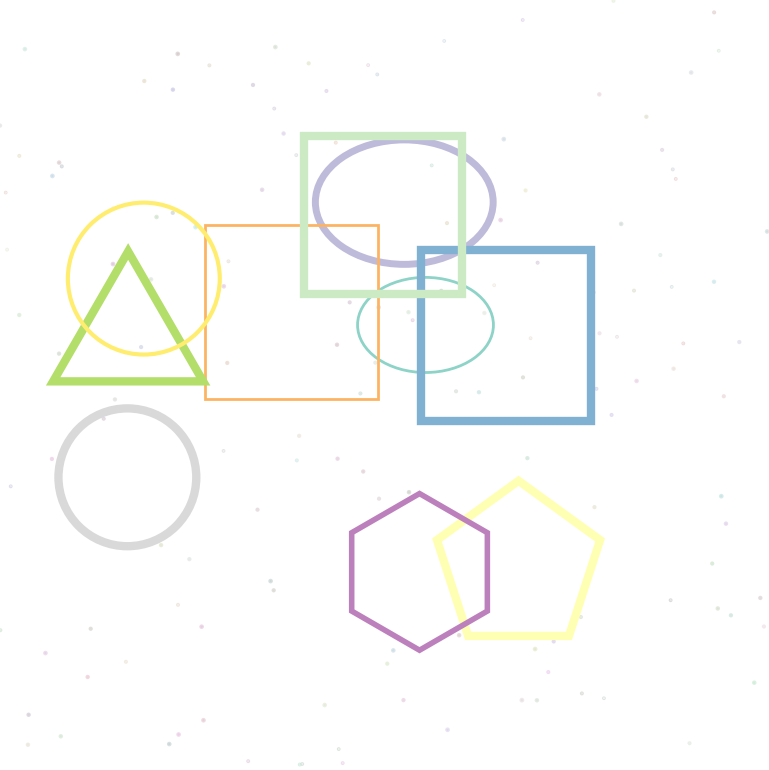[{"shape": "oval", "thickness": 1, "radius": 0.44, "center": [0.553, 0.578]}, {"shape": "pentagon", "thickness": 3, "radius": 0.56, "center": [0.673, 0.264]}, {"shape": "oval", "thickness": 2.5, "radius": 0.58, "center": [0.525, 0.738]}, {"shape": "square", "thickness": 3, "radius": 0.55, "center": [0.657, 0.564]}, {"shape": "square", "thickness": 1, "radius": 0.56, "center": [0.379, 0.595]}, {"shape": "triangle", "thickness": 3, "radius": 0.56, "center": [0.166, 0.561]}, {"shape": "circle", "thickness": 3, "radius": 0.45, "center": [0.165, 0.38]}, {"shape": "hexagon", "thickness": 2, "radius": 0.51, "center": [0.545, 0.257]}, {"shape": "square", "thickness": 3, "radius": 0.51, "center": [0.497, 0.721]}, {"shape": "circle", "thickness": 1.5, "radius": 0.49, "center": [0.187, 0.638]}]